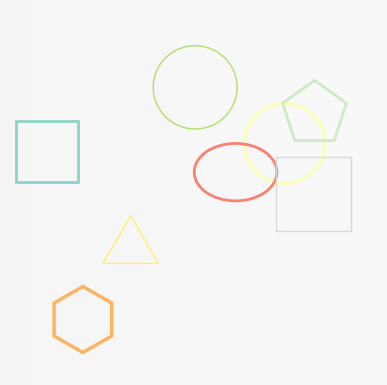[{"shape": "square", "thickness": 2, "radius": 0.4, "center": [0.12, 0.606]}, {"shape": "circle", "thickness": 2, "radius": 0.52, "center": [0.735, 0.627]}, {"shape": "oval", "thickness": 2, "radius": 0.53, "center": [0.608, 0.553]}, {"shape": "hexagon", "thickness": 2.5, "radius": 0.43, "center": [0.214, 0.17]}, {"shape": "circle", "thickness": 1, "radius": 0.54, "center": [0.504, 0.773]}, {"shape": "square", "thickness": 1, "radius": 0.49, "center": [0.809, 0.496]}, {"shape": "pentagon", "thickness": 2, "radius": 0.43, "center": [0.812, 0.705]}, {"shape": "triangle", "thickness": 1, "radius": 0.41, "center": [0.337, 0.357]}]